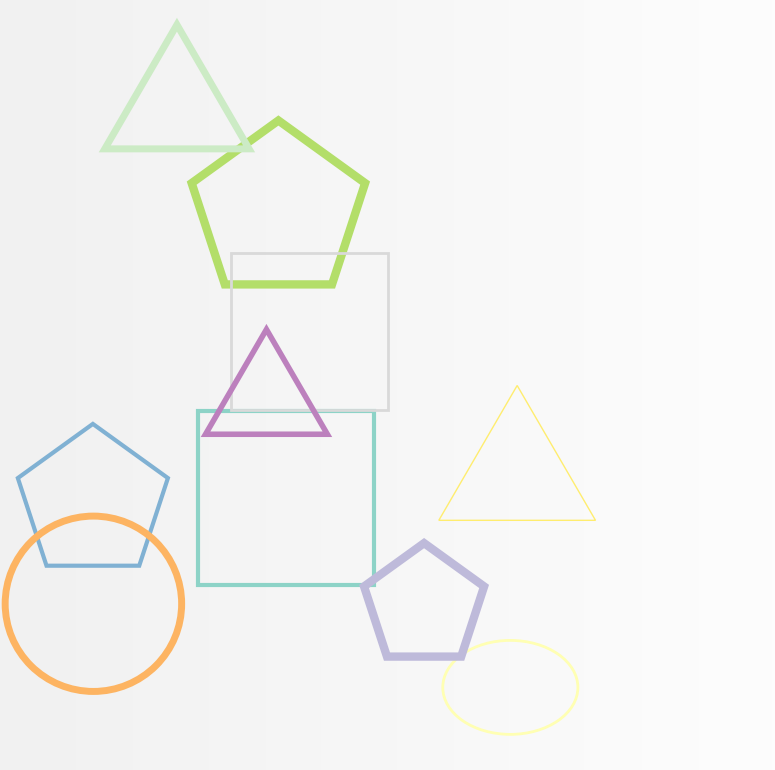[{"shape": "square", "thickness": 1.5, "radius": 0.57, "center": [0.369, 0.354]}, {"shape": "oval", "thickness": 1, "radius": 0.44, "center": [0.658, 0.107]}, {"shape": "pentagon", "thickness": 3, "radius": 0.41, "center": [0.547, 0.213]}, {"shape": "pentagon", "thickness": 1.5, "radius": 0.51, "center": [0.12, 0.348]}, {"shape": "circle", "thickness": 2.5, "radius": 0.57, "center": [0.121, 0.216]}, {"shape": "pentagon", "thickness": 3, "radius": 0.59, "center": [0.359, 0.726]}, {"shape": "square", "thickness": 1, "radius": 0.51, "center": [0.399, 0.569]}, {"shape": "triangle", "thickness": 2, "radius": 0.45, "center": [0.344, 0.481]}, {"shape": "triangle", "thickness": 2.5, "radius": 0.54, "center": [0.228, 0.86]}, {"shape": "triangle", "thickness": 0.5, "radius": 0.58, "center": [0.667, 0.383]}]